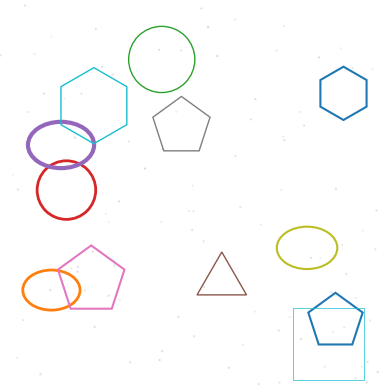[{"shape": "pentagon", "thickness": 1.5, "radius": 0.37, "center": [0.871, 0.165]}, {"shape": "hexagon", "thickness": 1.5, "radius": 0.35, "center": [0.892, 0.758]}, {"shape": "oval", "thickness": 2, "radius": 0.37, "center": [0.134, 0.247]}, {"shape": "circle", "thickness": 1, "radius": 0.43, "center": [0.42, 0.846]}, {"shape": "circle", "thickness": 2, "radius": 0.38, "center": [0.173, 0.506]}, {"shape": "oval", "thickness": 3, "radius": 0.43, "center": [0.159, 0.623]}, {"shape": "triangle", "thickness": 1, "radius": 0.37, "center": [0.576, 0.271]}, {"shape": "pentagon", "thickness": 1.5, "radius": 0.45, "center": [0.237, 0.272]}, {"shape": "pentagon", "thickness": 1, "radius": 0.39, "center": [0.471, 0.671]}, {"shape": "oval", "thickness": 1.5, "radius": 0.39, "center": [0.798, 0.356]}, {"shape": "hexagon", "thickness": 1, "radius": 0.49, "center": [0.244, 0.726]}, {"shape": "square", "thickness": 0.5, "radius": 0.46, "center": [0.853, 0.106]}]